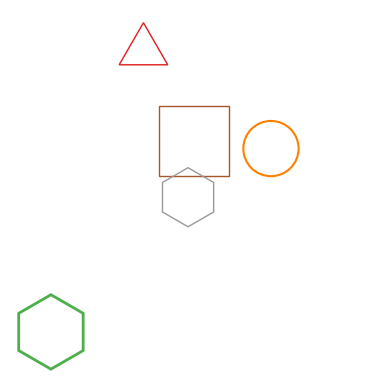[{"shape": "triangle", "thickness": 1, "radius": 0.36, "center": [0.373, 0.868]}, {"shape": "hexagon", "thickness": 2, "radius": 0.48, "center": [0.132, 0.138]}, {"shape": "circle", "thickness": 1.5, "radius": 0.36, "center": [0.704, 0.614]}, {"shape": "square", "thickness": 1, "radius": 0.45, "center": [0.503, 0.634]}, {"shape": "hexagon", "thickness": 1, "radius": 0.38, "center": [0.488, 0.488]}]